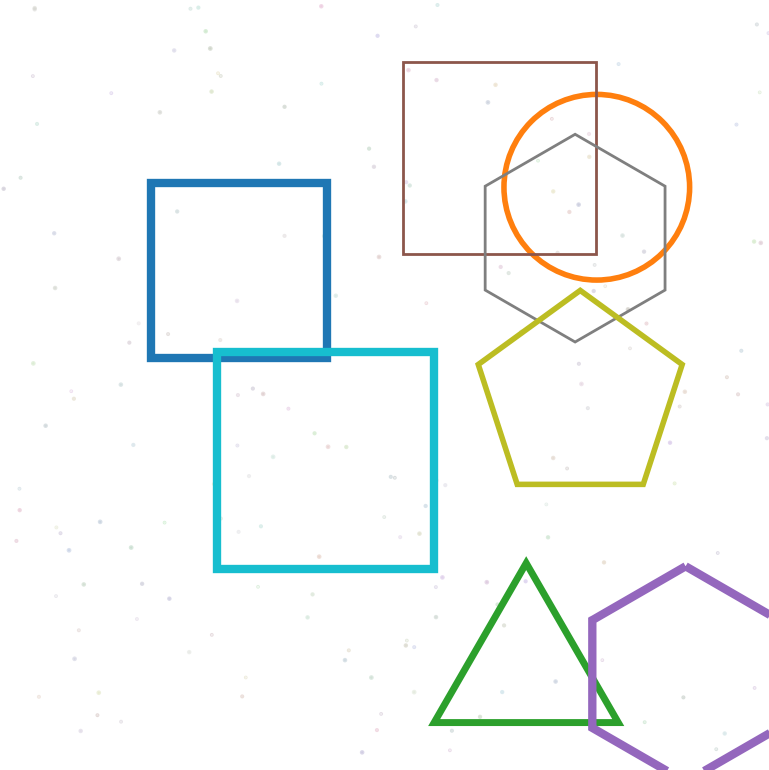[{"shape": "square", "thickness": 3, "radius": 0.57, "center": [0.31, 0.649]}, {"shape": "circle", "thickness": 2, "radius": 0.6, "center": [0.775, 0.757]}, {"shape": "triangle", "thickness": 2.5, "radius": 0.69, "center": [0.683, 0.131]}, {"shape": "hexagon", "thickness": 3, "radius": 0.7, "center": [0.89, 0.125]}, {"shape": "square", "thickness": 1, "radius": 0.63, "center": [0.649, 0.795]}, {"shape": "hexagon", "thickness": 1, "radius": 0.67, "center": [0.747, 0.691]}, {"shape": "pentagon", "thickness": 2, "radius": 0.7, "center": [0.754, 0.484]}, {"shape": "square", "thickness": 3, "radius": 0.7, "center": [0.422, 0.402]}]